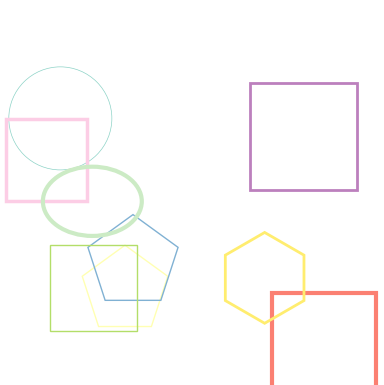[{"shape": "circle", "thickness": 0.5, "radius": 0.67, "center": [0.157, 0.693]}, {"shape": "pentagon", "thickness": 1, "radius": 0.58, "center": [0.325, 0.246]}, {"shape": "square", "thickness": 3, "radius": 0.67, "center": [0.842, 0.105]}, {"shape": "pentagon", "thickness": 1, "radius": 0.62, "center": [0.345, 0.319]}, {"shape": "square", "thickness": 1, "radius": 0.56, "center": [0.243, 0.253]}, {"shape": "square", "thickness": 2.5, "radius": 0.53, "center": [0.121, 0.585]}, {"shape": "square", "thickness": 2, "radius": 0.7, "center": [0.788, 0.644]}, {"shape": "oval", "thickness": 3, "radius": 0.64, "center": [0.24, 0.477]}, {"shape": "hexagon", "thickness": 2, "radius": 0.59, "center": [0.687, 0.278]}]